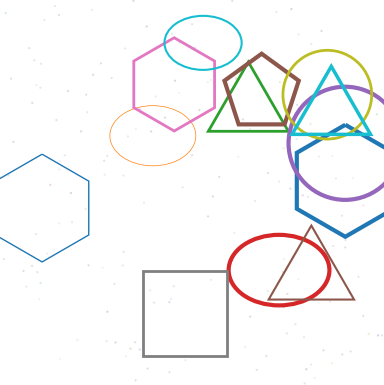[{"shape": "hexagon", "thickness": 1, "radius": 0.7, "center": [0.109, 0.46]}, {"shape": "hexagon", "thickness": 3, "radius": 0.73, "center": [0.897, 0.53]}, {"shape": "oval", "thickness": 0.5, "radius": 0.56, "center": [0.397, 0.647]}, {"shape": "triangle", "thickness": 2, "radius": 0.6, "center": [0.645, 0.719]}, {"shape": "oval", "thickness": 3, "radius": 0.65, "center": [0.725, 0.298]}, {"shape": "circle", "thickness": 3, "radius": 0.73, "center": [0.896, 0.628]}, {"shape": "triangle", "thickness": 1.5, "radius": 0.64, "center": [0.809, 0.286]}, {"shape": "pentagon", "thickness": 3, "radius": 0.51, "center": [0.68, 0.759]}, {"shape": "hexagon", "thickness": 2, "radius": 0.61, "center": [0.452, 0.781]}, {"shape": "square", "thickness": 2, "radius": 0.55, "center": [0.481, 0.186]}, {"shape": "circle", "thickness": 2, "radius": 0.58, "center": [0.85, 0.754]}, {"shape": "oval", "thickness": 1.5, "radius": 0.5, "center": [0.527, 0.889]}, {"shape": "triangle", "thickness": 2.5, "radius": 0.59, "center": [0.86, 0.71]}]